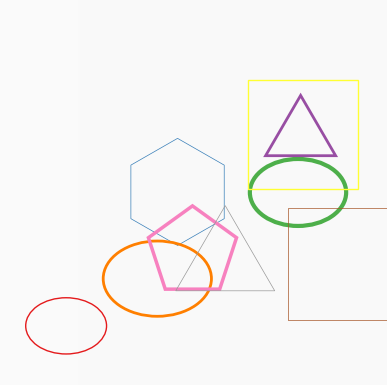[{"shape": "oval", "thickness": 1, "radius": 0.52, "center": [0.171, 0.154]}, {"shape": "hexagon", "thickness": 0.5, "radius": 0.7, "center": [0.458, 0.502]}, {"shape": "oval", "thickness": 3, "radius": 0.62, "center": [0.769, 0.5]}, {"shape": "triangle", "thickness": 2, "radius": 0.52, "center": [0.776, 0.648]}, {"shape": "oval", "thickness": 2, "radius": 0.7, "center": [0.406, 0.276]}, {"shape": "square", "thickness": 1, "radius": 0.71, "center": [0.782, 0.651]}, {"shape": "square", "thickness": 0.5, "radius": 0.73, "center": [0.89, 0.315]}, {"shape": "pentagon", "thickness": 2.5, "radius": 0.6, "center": [0.497, 0.346]}, {"shape": "triangle", "thickness": 0.5, "radius": 0.74, "center": [0.581, 0.318]}]